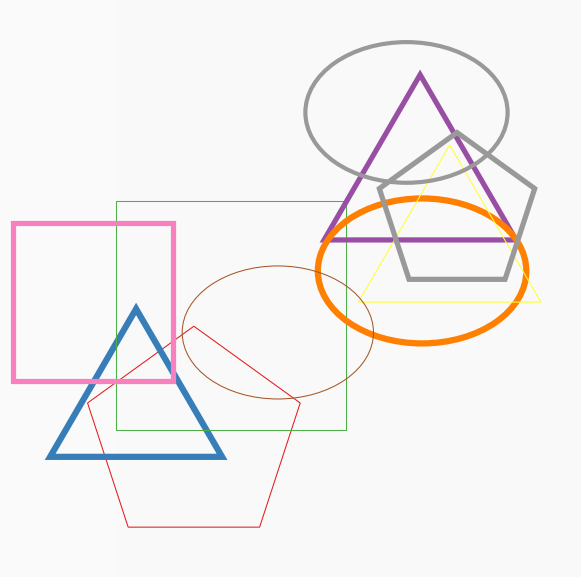[{"shape": "pentagon", "thickness": 0.5, "radius": 0.96, "center": [0.334, 0.242]}, {"shape": "triangle", "thickness": 3, "radius": 0.85, "center": [0.234, 0.293]}, {"shape": "square", "thickness": 0.5, "radius": 0.99, "center": [0.397, 0.452]}, {"shape": "triangle", "thickness": 2.5, "radius": 0.95, "center": [0.723, 0.679]}, {"shape": "oval", "thickness": 3, "radius": 0.9, "center": [0.726, 0.53]}, {"shape": "triangle", "thickness": 0.5, "radius": 0.91, "center": [0.774, 0.567]}, {"shape": "oval", "thickness": 0.5, "radius": 0.82, "center": [0.478, 0.423]}, {"shape": "square", "thickness": 2.5, "radius": 0.68, "center": [0.16, 0.477]}, {"shape": "oval", "thickness": 2, "radius": 0.87, "center": [0.699, 0.804]}, {"shape": "pentagon", "thickness": 2.5, "radius": 0.7, "center": [0.786, 0.629]}]